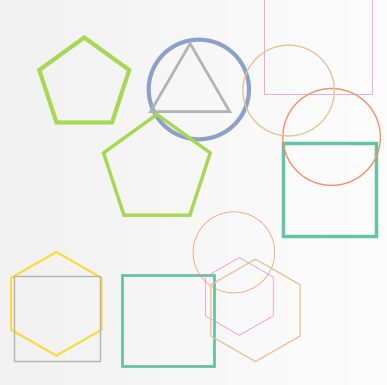[{"shape": "square", "thickness": 2.5, "radius": 0.6, "center": [0.85, 0.508]}, {"shape": "square", "thickness": 2, "radius": 0.59, "center": [0.433, 0.166]}, {"shape": "circle", "thickness": 0.5, "radius": 0.53, "center": [0.604, 0.345]}, {"shape": "circle", "thickness": 1, "radius": 0.63, "center": [0.856, 0.644]}, {"shape": "circle", "thickness": 3, "radius": 0.65, "center": [0.513, 0.768]}, {"shape": "hexagon", "thickness": 0.5, "radius": 0.5, "center": [0.618, 0.23]}, {"shape": "square", "thickness": 0.5, "radius": 0.7, "center": [0.821, 0.897]}, {"shape": "pentagon", "thickness": 2.5, "radius": 0.72, "center": [0.405, 0.558]}, {"shape": "pentagon", "thickness": 3, "radius": 0.61, "center": [0.217, 0.781]}, {"shape": "hexagon", "thickness": 1.5, "radius": 0.67, "center": [0.145, 0.211]}, {"shape": "hexagon", "thickness": 1, "radius": 0.67, "center": [0.659, 0.194]}, {"shape": "circle", "thickness": 1, "radius": 0.59, "center": [0.745, 0.765]}, {"shape": "square", "thickness": 1, "radius": 0.56, "center": [0.147, 0.173]}, {"shape": "triangle", "thickness": 2, "radius": 0.59, "center": [0.491, 0.769]}]